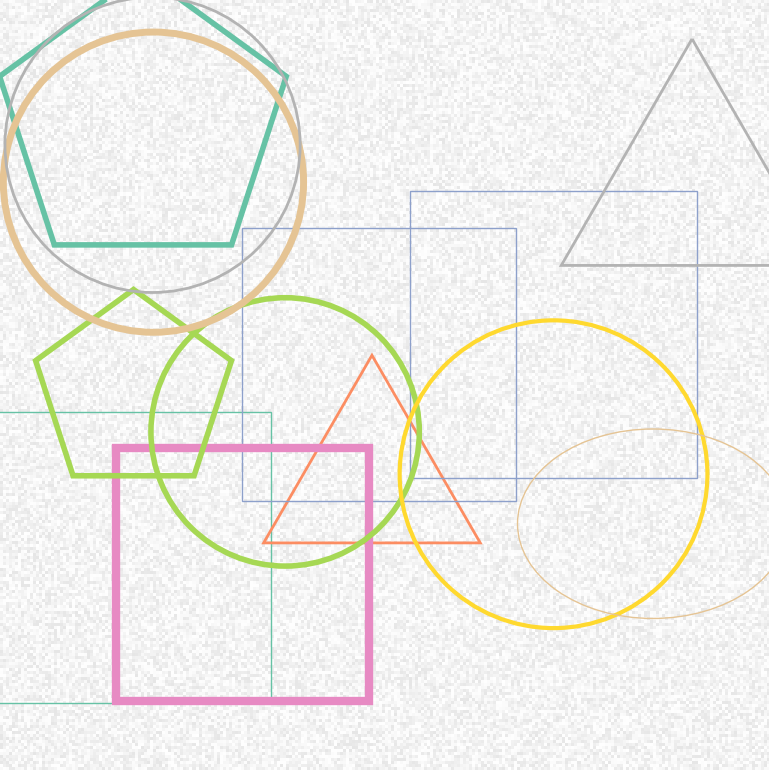[{"shape": "square", "thickness": 0.5, "radius": 0.95, "center": [0.162, 0.276]}, {"shape": "pentagon", "thickness": 2, "radius": 0.98, "center": [0.186, 0.84]}, {"shape": "triangle", "thickness": 1, "radius": 0.81, "center": [0.483, 0.376]}, {"shape": "square", "thickness": 0.5, "radius": 0.93, "center": [0.719, 0.566]}, {"shape": "square", "thickness": 0.5, "radius": 0.89, "center": [0.492, 0.527]}, {"shape": "square", "thickness": 3, "radius": 0.82, "center": [0.315, 0.254]}, {"shape": "pentagon", "thickness": 2, "radius": 0.67, "center": [0.173, 0.49]}, {"shape": "circle", "thickness": 2, "radius": 0.87, "center": [0.37, 0.439]}, {"shape": "circle", "thickness": 1.5, "radius": 1.0, "center": [0.719, 0.384]}, {"shape": "circle", "thickness": 2.5, "radius": 0.97, "center": [0.199, 0.763]}, {"shape": "oval", "thickness": 0.5, "radius": 0.88, "center": [0.848, 0.32]}, {"shape": "circle", "thickness": 1, "radius": 0.96, "center": [0.198, 0.812]}, {"shape": "triangle", "thickness": 1, "radius": 0.98, "center": [0.899, 0.753]}]